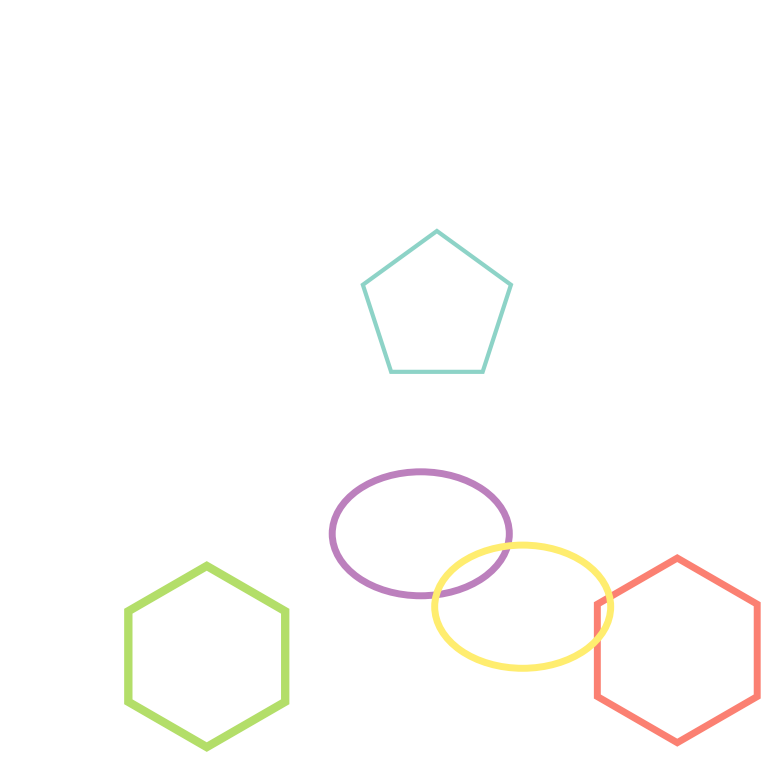[{"shape": "pentagon", "thickness": 1.5, "radius": 0.51, "center": [0.567, 0.599]}, {"shape": "hexagon", "thickness": 2.5, "radius": 0.6, "center": [0.88, 0.155]}, {"shape": "hexagon", "thickness": 3, "radius": 0.59, "center": [0.269, 0.147]}, {"shape": "oval", "thickness": 2.5, "radius": 0.57, "center": [0.546, 0.307]}, {"shape": "oval", "thickness": 2.5, "radius": 0.57, "center": [0.679, 0.212]}]